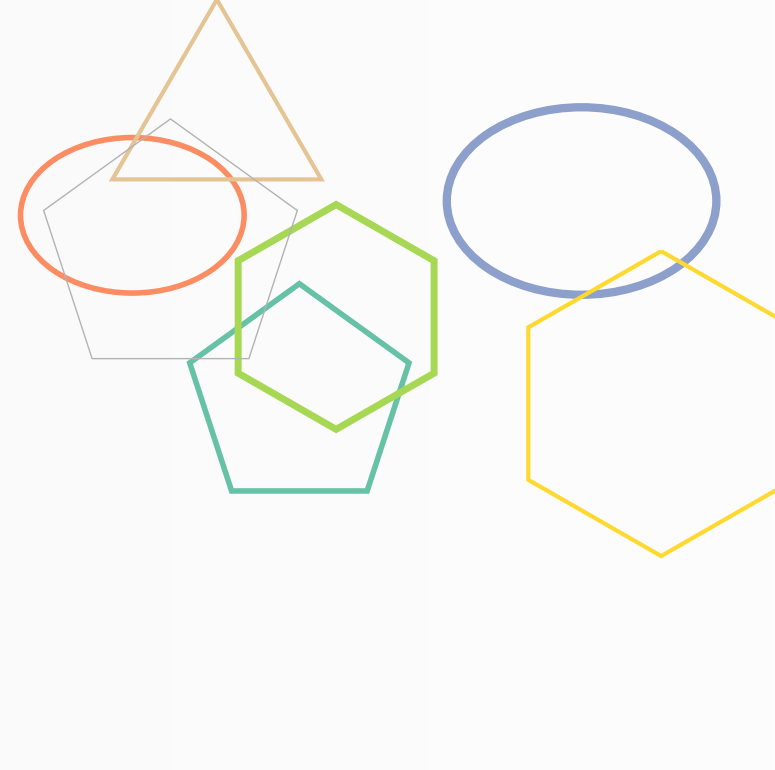[{"shape": "pentagon", "thickness": 2, "radius": 0.74, "center": [0.386, 0.483]}, {"shape": "oval", "thickness": 2, "radius": 0.72, "center": [0.171, 0.72]}, {"shape": "oval", "thickness": 3, "radius": 0.87, "center": [0.75, 0.739]}, {"shape": "hexagon", "thickness": 2.5, "radius": 0.73, "center": [0.434, 0.588]}, {"shape": "hexagon", "thickness": 1.5, "radius": 0.99, "center": [0.853, 0.476]}, {"shape": "triangle", "thickness": 1.5, "radius": 0.78, "center": [0.28, 0.845]}, {"shape": "pentagon", "thickness": 0.5, "radius": 0.86, "center": [0.22, 0.673]}]